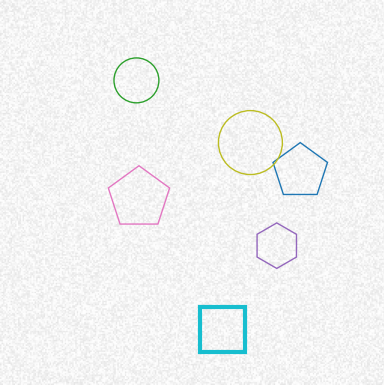[{"shape": "pentagon", "thickness": 1, "radius": 0.37, "center": [0.78, 0.555]}, {"shape": "circle", "thickness": 1, "radius": 0.29, "center": [0.354, 0.791]}, {"shape": "hexagon", "thickness": 1, "radius": 0.3, "center": [0.719, 0.362]}, {"shape": "pentagon", "thickness": 1, "radius": 0.42, "center": [0.361, 0.486]}, {"shape": "circle", "thickness": 1, "radius": 0.42, "center": [0.65, 0.63]}, {"shape": "square", "thickness": 3, "radius": 0.29, "center": [0.578, 0.144]}]